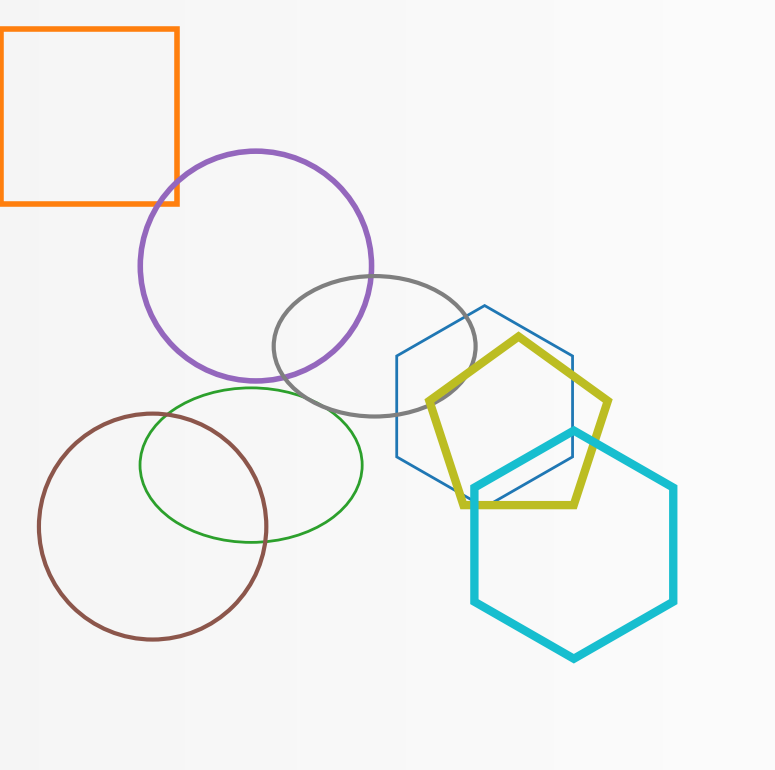[{"shape": "hexagon", "thickness": 1, "radius": 0.65, "center": [0.625, 0.472]}, {"shape": "square", "thickness": 2, "radius": 0.57, "center": [0.115, 0.848]}, {"shape": "oval", "thickness": 1, "radius": 0.72, "center": [0.324, 0.396]}, {"shape": "circle", "thickness": 2, "radius": 0.75, "center": [0.33, 0.654]}, {"shape": "circle", "thickness": 1.5, "radius": 0.73, "center": [0.197, 0.316]}, {"shape": "oval", "thickness": 1.5, "radius": 0.65, "center": [0.483, 0.55]}, {"shape": "pentagon", "thickness": 3, "radius": 0.61, "center": [0.669, 0.442]}, {"shape": "hexagon", "thickness": 3, "radius": 0.74, "center": [0.74, 0.293]}]